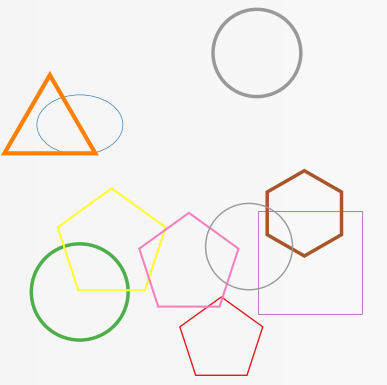[{"shape": "pentagon", "thickness": 1, "radius": 0.56, "center": [0.571, 0.116]}, {"shape": "oval", "thickness": 0.5, "radius": 0.55, "center": [0.206, 0.676]}, {"shape": "circle", "thickness": 2.5, "radius": 0.62, "center": [0.206, 0.242]}, {"shape": "square", "thickness": 0.5, "radius": 0.67, "center": [0.8, 0.319]}, {"shape": "triangle", "thickness": 3, "radius": 0.68, "center": [0.129, 0.67]}, {"shape": "pentagon", "thickness": 1.5, "radius": 0.73, "center": [0.288, 0.364]}, {"shape": "hexagon", "thickness": 2.5, "radius": 0.55, "center": [0.785, 0.446]}, {"shape": "pentagon", "thickness": 1.5, "radius": 0.67, "center": [0.487, 0.313]}, {"shape": "circle", "thickness": 2.5, "radius": 0.57, "center": [0.663, 0.862]}, {"shape": "circle", "thickness": 1, "radius": 0.56, "center": [0.643, 0.359]}]